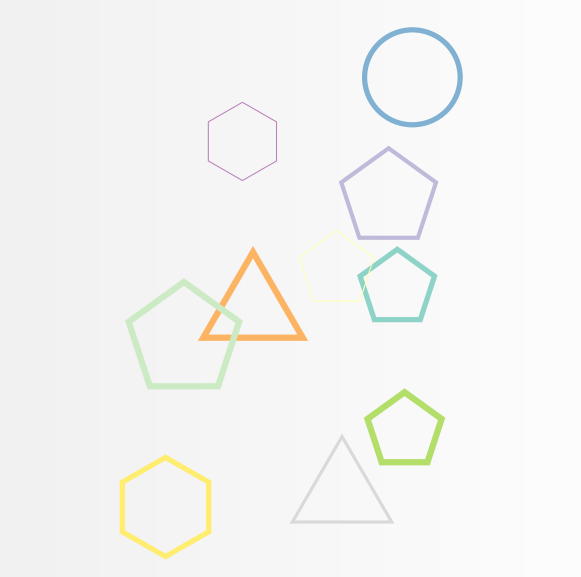[{"shape": "pentagon", "thickness": 2.5, "radius": 0.34, "center": [0.684, 0.5]}, {"shape": "pentagon", "thickness": 0.5, "radius": 0.34, "center": [0.579, 0.532]}, {"shape": "pentagon", "thickness": 2, "radius": 0.43, "center": [0.669, 0.657]}, {"shape": "circle", "thickness": 2.5, "radius": 0.41, "center": [0.709, 0.865]}, {"shape": "triangle", "thickness": 3, "radius": 0.49, "center": [0.435, 0.464]}, {"shape": "pentagon", "thickness": 3, "radius": 0.34, "center": [0.696, 0.253]}, {"shape": "triangle", "thickness": 1.5, "radius": 0.49, "center": [0.588, 0.145]}, {"shape": "hexagon", "thickness": 0.5, "radius": 0.34, "center": [0.417, 0.754]}, {"shape": "pentagon", "thickness": 3, "radius": 0.5, "center": [0.316, 0.411]}, {"shape": "hexagon", "thickness": 2.5, "radius": 0.43, "center": [0.285, 0.121]}]